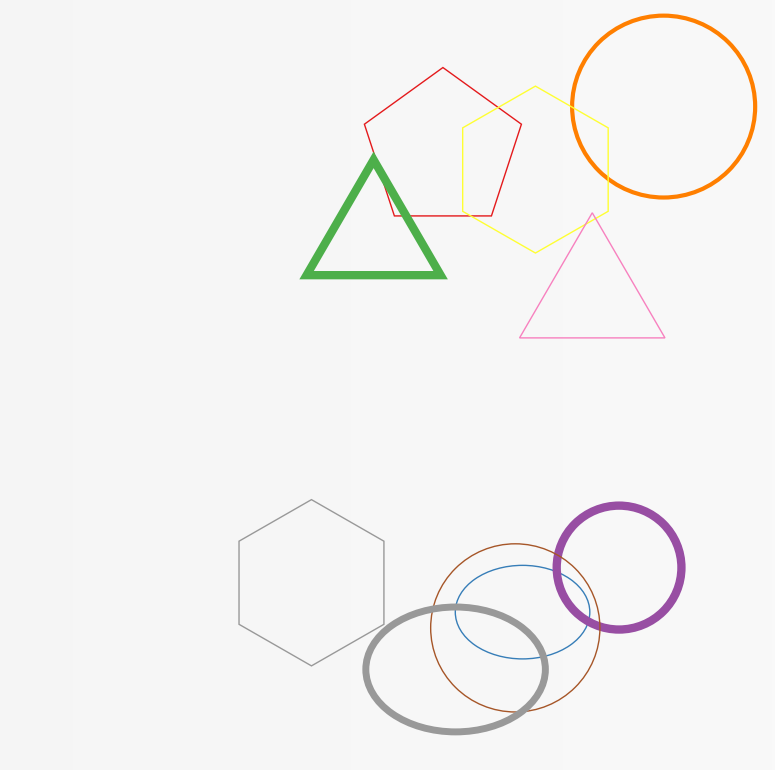[{"shape": "pentagon", "thickness": 0.5, "radius": 0.53, "center": [0.571, 0.806]}, {"shape": "oval", "thickness": 0.5, "radius": 0.43, "center": [0.674, 0.205]}, {"shape": "triangle", "thickness": 3, "radius": 0.5, "center": [0.482, 0.693]}, {"shape": "circle", "thickness": 3, "radius": 0.4, "center": [0.799, 0.263]}, {"shape": "circle", "thickness": 1.5, "radius": 0.59, "center": [0.856, 0.862]}, {"shape": "hexagon", "thickness": 0.5, "radius": 0.54, "center": [0.691, 0.78]}, {"shape": "circle", "thickness": 0.5, "radius": 0.55, "center": [0.665, 0.185]}, {"shape": "triangle", "thickness": 0.5, "radius": 0.54, "center": [0.764, 0.615]}, {"shape": "oval", "thickness": 2.5, "radius": 0.58, "center": [0.588, 0.131]}, {"shape": "hexagon", "thickness": 0.5, "radius": 0.54, "center": [0.402, 0.243]}]